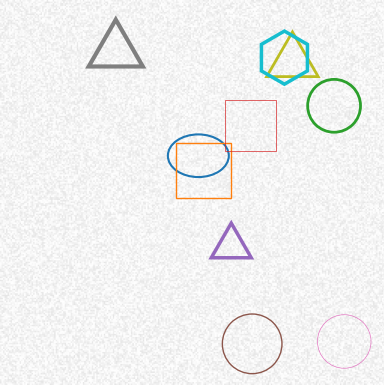[{"shape": "oval", "thickness": 1.5, "radius": 0.4, "center": [0.515, 0.595]}, {"shape": "square", "thickness": 1, "radius": 0.36, "center": [0.528, 0.557]}, {"shape": "circle", "thickness": 2, "radius": 0.34, "center": [0.868, 0.725]}, {"shape": "square", "thickness": 0.5, "radius": 0.33, "center": [0.651, 0.674]}, {"shape": "triangle", "thickness": 2.5, "radius": 0.3, "center": [0.601, 0.36]}, {"shape": "circle", "thickness": 1, "radius": 0.39, "center": [0.655, 0.107]}, {"shape": "circle", "thickness": 0.5, "radius": 0.35, "center": [0.894, 0.113]}, {"shape": "triangle", "thickness": 3, "radius": 0.41, "center": [0.301, 0.868]}, {"shape": "triangle", "thickness": 2, "radius": 0.39, "center": [0.76, 0.84]}, {"shape": "hexagon", "thickness": 2.5, "radius": 0.34, "center": [0.739, 0.85]}]